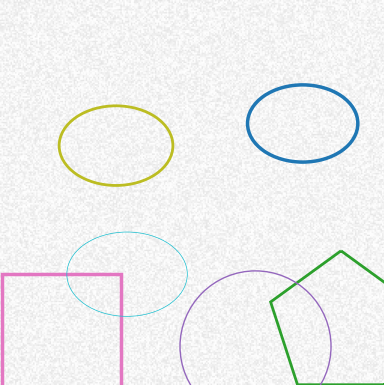[{"shape": "oval", "thickness": 2.5, "radius": 0.72, "center": [0.786, 0.679]}, {"shape": "pentagon", "thickness": 2, "radius": 0.96, "center": [0.886, 0.156]}, {"shape": "circle", "thickness": 1, "radius": 0.98, "center": [0.664, 0.1]}, {"shape": "square", "thickness": 2.5, "radius": 0.77, "center": [0.16, 0.135]}, {"shape": "oval", "thickness": 2, "radius": 0.74, "center": [0.301, 0.622]}, {"shape": "oval", "thickness": 0.5, "radius": 0.78, "center": [0.33, 0.288]}]